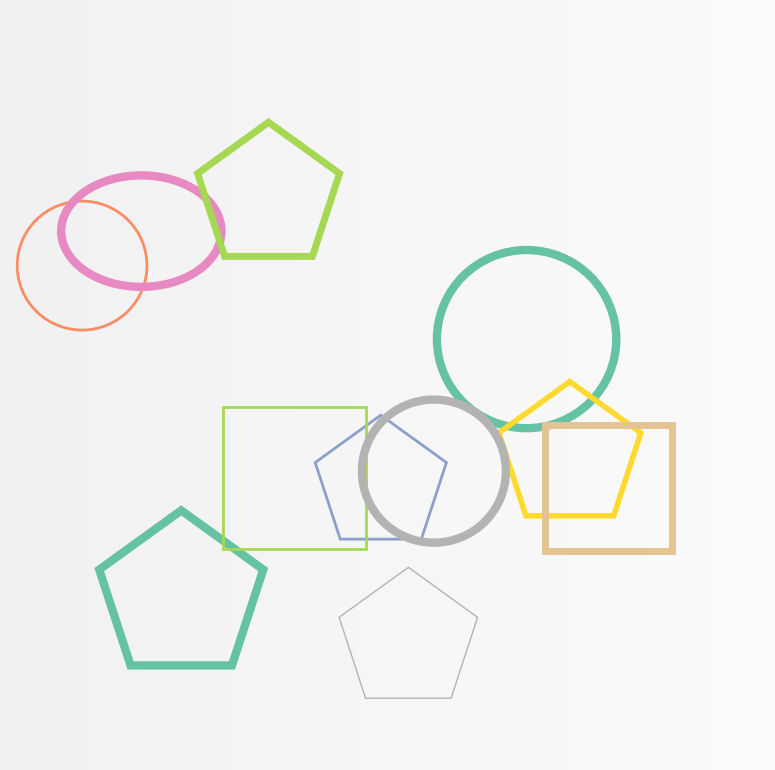[{"shape": "pentagon", "thickness": 3, "radius": 0.56, "center": [0.234, 0.226]}, {"shape": "circle", "thickness": 3, "radius": 0.58, "center": [0.68, 0.56]}, {"shape": "circle", "thickness": 1, "radius": 0.42, "center": [0.106, 0.655]}, {"shape": "pentagon", "thickness": 1, "radius": 0.45, "center": [0.491, 0.372]}, {"shape": "oval", "thickness": 3, "radius": 0.52, "center": [0.182, 0.7]}, {"shape": "pentagon", "thickness": 2.5, "radius": 0.48, "center": [0.347, 0.745]}, {"shape": "square", "thickness": 1, "radius": 0.46, "center": [0.38, 0.379]}, {"shape": "pentagon", "thickness": 2, "radius": 0.48, "center": [0.735, 0.408]}, {"shape": "square", "thickness": 2.5, "radius": 0.41, "center": [0.785, 0.366]}, {"shape": "circle", "thickness": 3, "radius": 0.46, "center": [0.56, 0.388]}, {"shape": "pentagon", "thickness": 0.5, "radius": 0.47, "center": [0.527, 0.169]}]